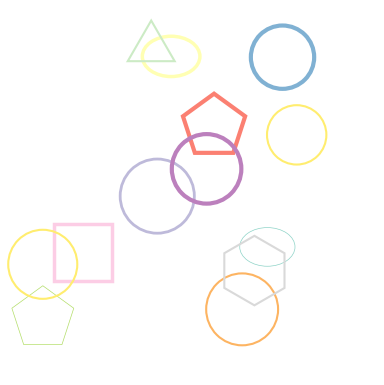[{"shape": "oval", "thickness": 0.5, "radius": 0.36, "center": [0.694, 0.359]}, {"shape": "oval", "thickness": 2.5, "radius": 0.37, "center": [0.444, 0.854]}, {"shape": "circle", "thickness": 2, "radius": 0.48, "center": [0.408, 0.491]}, {"shape": "pentagon", "thickness": 3, "radius": 0.42, "center": [0.556, 0.672]}, {"shape": "circle", "thickness": 3, "radius": 0.41, "center": [0.734, 0.851]}, {"shape": "circle", "thickness": 1.5, "radius": 0.47, "center": [0.629, 0.196]}, {"shape": "pentagon", "thickness": 0.5, "radius": 0.42, "center": [0.111, 0.173]}, {"shape": "square", "thickness": 2.5, "radius": 0.37, "center": [0.215, 0.344]}, {"shape": "hexagon", "thickness": 1.5, "radius": 0.45, "center": [0.661, 0.297]}, {"shape": "circle", "thickness": 3, "radius": 0.45, "center": [0.537, 0.561]}, {"shape": "triangle", "thickness": 1.5, "radius": 0.35, "center": [0.393, 0.876]}, {"shape": "circle", "thickness": 1.5, "radius": 0.39, "center": [0.771, 0.65]}, {"shape": "circle", "thickness": 1.5, "radius": 0.45, "center": [0.111, 0.314]}]